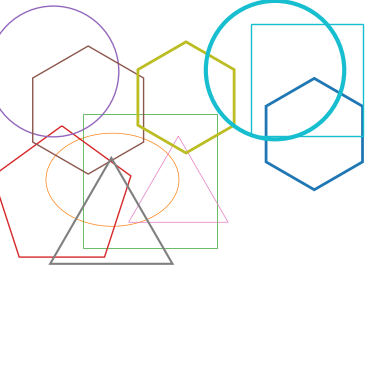[{"shape": "hexagon", "thickness": 2, "radius": 0.72, "center": [0.816, 0.652]}, {"shape": "oval", "thickness": 0.5, "radius": 0.86, "center": [0.292, 0.533]}, {"shape": "square", "thickness": 0.5, "radius": 0.87, "center": [0.39, 0.531]}, {"shape": "pentagon", "thickness": 1, "radius": 0.94, "center": [0.161, 0.485]}, {"shape": "circle", "thickness": 1, "radius": 0.85, "center": [0.139, 0.814]}, {"shape": "hexagon", "thickness": 1, "radius": 0.83, "center": [0.229, 0.714]}, {"shape": "triangle", "thickness": 0.5, "radius": 0.75, "center": [0.463, 0.497]}, {"shape": "triangle", "thickness": 1.5, "radius": 0.92, "center": [0.289, 0.406]}, {"shape": "hexagon", "thickness": 2, "radius": 0.72, "center": [0.483, 0.747]}, {"shape": "square", "thickness": 1, "radius": 0.73, "center": [0.798, 0.793]}, {"shape": "circle", "thickness": 3, "radius": 0.9, "center": [0.714, 0.818]}]